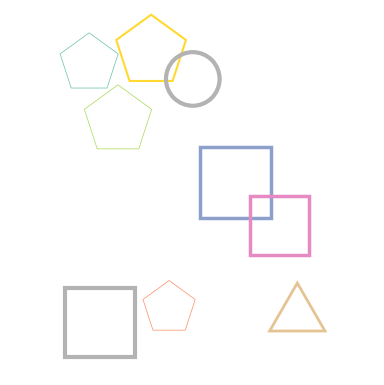[{"shape": "pentagon", "thickness": 0.5, "radius": 0.4, "center": [0.232, 0.836]}, {"shape": "pentagon", "thickness": 0.5, "radius": 0.36, "center": [0.439, 0.2]}, {"shape": "square", "thickness": 2.5, "radius": 0.46, "center": [0.611, 0.526]}, {"shape": "square", "thickness": 2.5, "radius": 0.38, "center": [0.726, 0.415]}, {"shape": "pentagon", "thickness": 0.5, "radius": 0.46, "center": [0.306, 0.688]}, {"shape": "pentagon", "thickness": 1.5, "radius": 0.48, "center": [0.392, 0.867]}, {"shape": "triangle", "thickness": 2, "radius": 0.42, "center": [0.772, 0.182]}, {"shape": "circle", "thickness": 3, "radius": 0.35, "center": [0.501, 0.795]}, {"shape": "square", "thickness": 3, "radius": 0.45, "center": [0.261, 0.162]}]